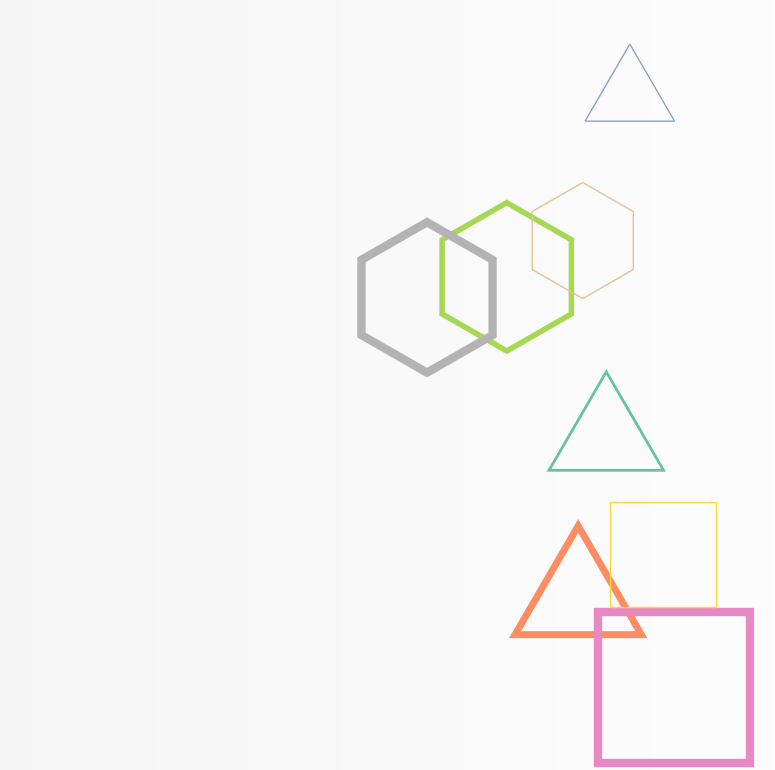[{"shape": "triangle", "thickness": 1, "radius": 0.43, "center": [0.782, 0.432]}, {"shape": "triangle", "thickness": 2.5, "radius": 0.47, "center": [0.746, 0.223]}, {"shape": "triangle", "thickness": 0.5, "radius": 0.33, "center": [0.813, 0.876]}, {"shape": "square", "thickness": 3, "radius": 0.49, "center": [0.869, 0.107]}, {"shape": "hexagon", "thickness": 2, "radius": 0.48, "center": [0.654, 0.64]}, {"shape": "square", "thickness": 0.5, "radius": 0.34, "center": [0.855, 0.28]}, {"shape": "hexagon", "thickness": 0.5, "radius": 0.38, "center": [0.752, 0.688]}, {"shape": "hexagon", "thickness": 3, "radius": 0.49, "center": [0.551, 0.614]}]